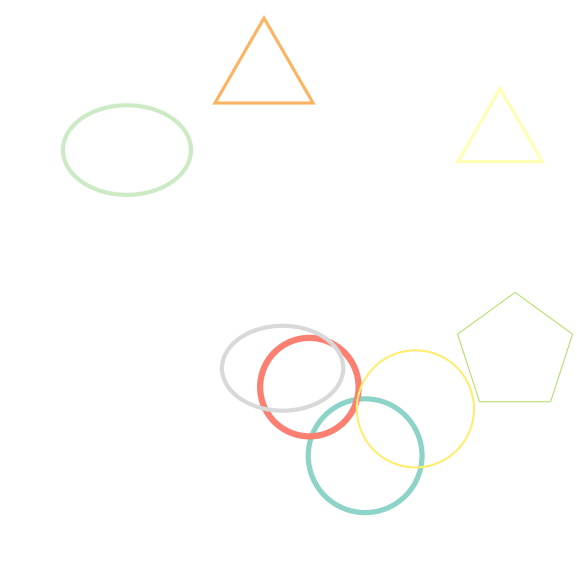[{"shape": "circle", "thickness": 2.5, "radius": 0.49, "center": [0.632, 0.21]}, {"shape": "triangle", "thickness": 1.5, "radius": 0.42, "center": [0.866, 0.761]}, {"shape": "circle", "thickness": 3, "radius": 0.43, "center": [0.536, 0.329]}, {"shape": "triangle", "thickness": 1.5, "radius": 0.49, "center": [0.457, 0.87]}, {"shape": "pentagon", "thickness": 0.5, "radius": 0.52, "center": [0.892, 0.388]}, {"shape": "oval", "thickness": 2, "radius": 0.53, "center": [0.489, 0.361]}, {"shape": "oval", "thickness": 2, "radius": 0.55, "center": [0.22, 0.739]}, {"shape": "circle", "thickness": 1, "radius": 0.51, "center": [0.719, 0.291]}]